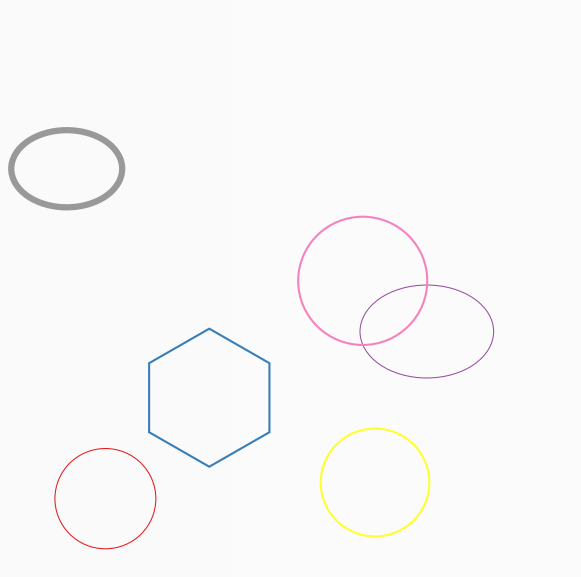[{"shape": "circle", "thickness": 0.5, "radius": 0.43, "center": [0.181, 0.136]}, {"shape": "hexagon", "thickness": 1, "radius": 0.6, "center": [0.36, 0.31]}, {"shape": "oval", "thickness": 0.5, "radius": 0.57, "center": [0.734, 0.425]}, {"shape": "circle", "thickness": 1, "radius": 0.47, "center": [0.645, 0.164]}, {"shape": "circle", "thickness": 1, "radius": 0.56, "center": [0.624, 0.513]}, {"shape": "oval", "thickness": 3, "radius": 0.48, "center": [0.115, 0.707]}]